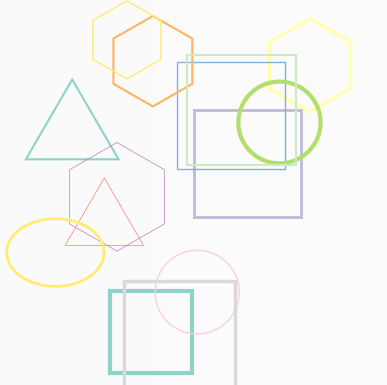[{"shape": "triangle", "thickness": 1.5, "radius": 0.69, "center": [0.186, 0.655]}, {"shape": "square", "thickness": 3, "radius": 0.53, "center": [0.389, 0.138]}, {"shape": "hexagon", "thickness": 2.5, "radius": 0.6, "center": [0.8, 0.83]}, {"shape": "square", "thickness": 2, "radius": 0.69, "center": [0.638, 0.576]}, {"shape": "triangle", "thickness": 0.5, "radius": 0.58, "center": [0.269, 0.421]}, {"shape": "square", "thickness": 1, "radius": 0.69, "center": [0.596, 0.699]}, {"shape": "hexagon", "thickness": 1.5, "radius": 0.59, "center": [0.394, 0.841]}, {"shape": "circle", "thickness": 3, "radius": 0.53, "center": [0.721, 0.682]}, {"shape": "circle", "thickness": 1, "radius": 0.54, "center": [0.509, 0.241]}, {"shape": "square", "thickness": 2.5, "radius": 0.72, "center": [0.463, 0.126]}, {"shape": "hexagon", "thickness": 0.5, "radius": 0.71, "center": [0.302, 0.489]}, {"shape": "square", "thickness": 1.5, "radius": 0.71, "center": [0.623, 0.714]}, {"shape": "oval", "thickness": 2, "radius": 0.63, "center": [0.143, 0.344]}, {"shape": "hexagon", "thickness": 1, "radius": 0.51, "center": [0.328, 0.897]}]